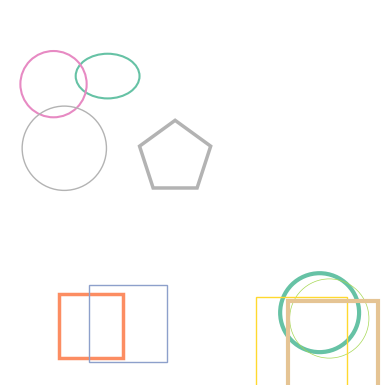[{"shape": "oval", "thickness": 1.5, "radius": 0.41, "center": [0.28, 0.802]}, {"shape": "circle", "thickness": 3, "radius": 0.51, "center": [0.83, 0.188]}, {"shape": "square", "thickness": 2.5, "radius": 0.41, "center": [0.237, 0.154]}, {"shape": "square", "thickness": 1, "radius": 0.51, "center": [0.332, 0.16]}, {"shape": "circle", "thickness": 1.5, "radius": 0.43, "center": [0.139, 0.781]}, {"shape": "circle", "thickness": 0.5, "radius": 0.51, "center": [0.855, 0.173]}, {"shape": "square", "thickness": 1, "radius": 0.59, "center": [0.783, 0.11]}, {"shape": "square", "thickness": 3, "radius": 0.58, "center": [0.866, 0.1]}, {"shape": "circle", "thickness": 1, "radius": 0.55, "center": [0.167, 0.615]}, {"shape": "pentagon", "thickness": 2.5, "radius": 0.49, "center": [0.455, 0.59]}]